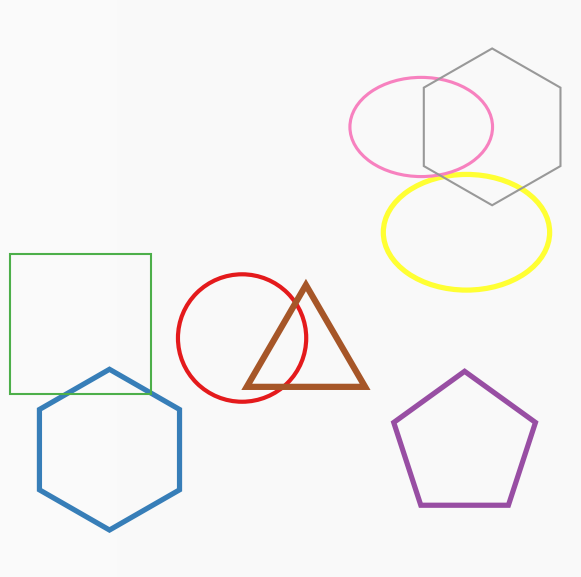[{"shape": "circle", "thickness": 2, "radius": 0.55, "center": [0.416, 0.414]}, {"shape": "hexagon", "thickness": 2.5, "radius": 0.7, "center": [0.188, 0.22]}, {"shape": "square", "thickness": 1, "radius": 0.6, "center": [0.139, 0.438]}, {"shape": "pentagon", "thickness": 2.5, "radius": 0.64, "center": [0.799, 0.228]}, {"shape": "oval", "thickness": 2.5, "radius": 0.72, "center": [0.803, 0.597]}, {"shape": "triangle", "thickness": 3, "radius": 0.59, "center": [0.526, 0.388]}, {"shape": "oval", "thickness": 1.5, "radius": 0.61, "center": [0.725, 0.779]}, {"shape": "hexagon", "thickness": 1, "radius": 0.68, "center": [0.847, 0.779]}]